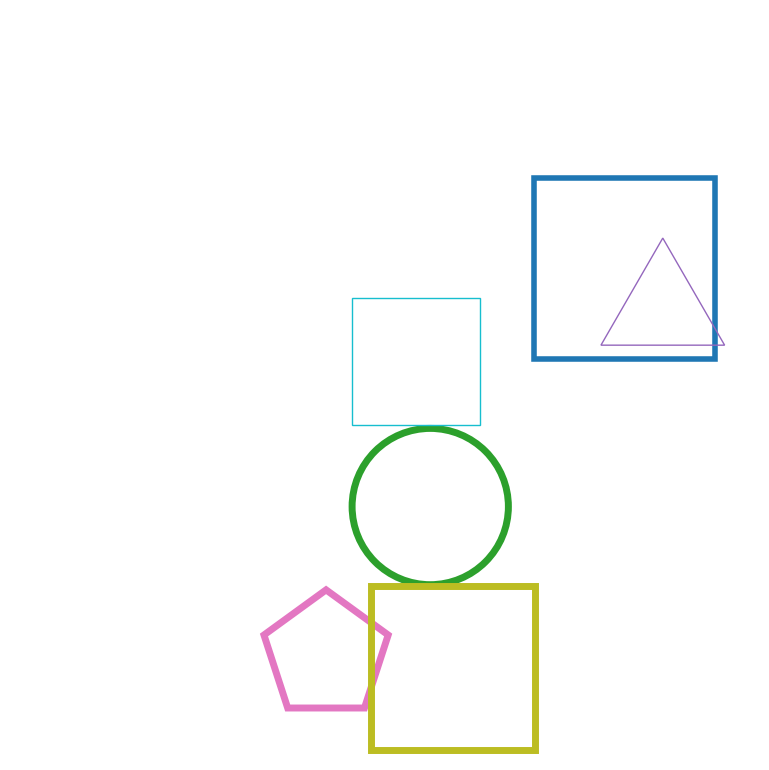[{"shape": "square", "thickness": 2, "radius": 0.59, "center": [0.811, 0.651]}, {"shape": "circle", "thickness": 2.5, "radius": 0.51, "center": [0.559, 0.342]}, {"shape": "triangle", "thickness": 0.5, "radius": 0.46, "center": [0.861, 0.598]}, {"shape": "pentagon", "thickness": 2.5, "radius": 0.42, "center": [0.423, 0.149]}, {"shape": "square", "thickness": 2.5, "radius": 0.53, "center": [0.588, 0.133]}, {"shape": "square", "thickness": 0.5, "radius": 0.41, "center": [0.541, 0.531]}]